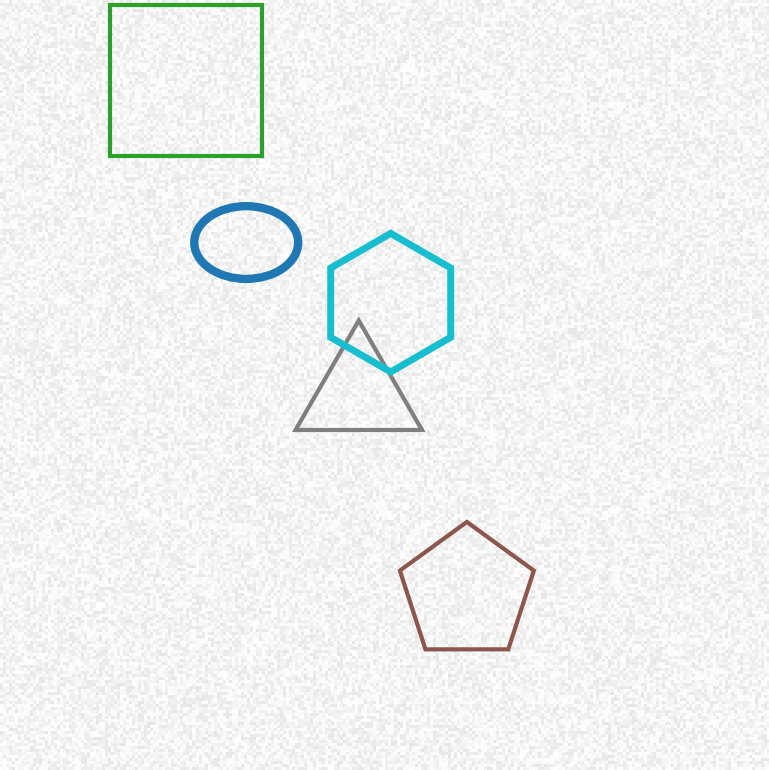[{"shape": "oval", "thickness": 3, "radius": 0.34, "center": [0.32, 0.685]}, {"shape": "square", "thickness": 1.5, "radius": 0.49, "center": [0.242, 0.895]}, {"shape": "pentagon", "thickness": 1.5, "radius": 0.46, "center": [0.606, 0.231]}, {"shape": "triangle", "thickness": 1.5, "radius": 0.47, "center": [0.466, 0.489]}, {"shape": "hexagon", "thickness": 2.5, "radius": 0.45, "center": [0.507, 0.607]}]